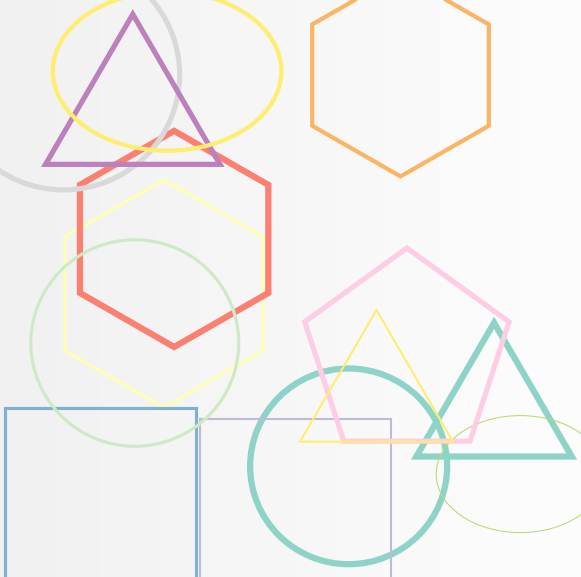[{"shape": "circle", "thickness": 3, "radius": 0.85, "center": [0.6, 0.192]}, {"shape": "triangle", "thickness": 3, "radius": 0.77, "center": [0.85, 0.286]}, {"shape": "hexagon", "thickness": 1.5, "radius": 0.98, "center": [0.282, 0.491]}, {"shape": "square", "thickness": 1, "radius": 0.82, "center": [0.508, 0.11]}, {"shape": "hexagon", "thickness": 3, "radius": 0.94, "center": [0.3, 0.585]}, {"shape": "square", "thickness": 1.5, "radius": 0.82, "center": [0.173, 0.128]}, {"shape": "hexagon", "thickness": 2, "radius": 0.88, "center": [0.689, 0.869]}, {"shape": "oval", "thickness": 0.5, "radius": 0.72, "center": [0.895, 0.178]}, {"shape": "pentagon", "thickness": 2.5, "radius": 0.92, "center": [0.7, 0.385]}, {"shape": "circle", "thickness": 2.5, "radius": 1.0, "center": [0.11, 0.87]}, {"shape": "triangle", "thickness": 2.5, "radius": 0.87, "center": [0.228, 0.801]}, {"shape": "circle", "thickness": 1.5, "radius": 0.89, "center": [0.232, 0.405]}, {"shape": "triangle", "thickness": 1, "radius": 0.76, "center": [0.648, 0.31]}, {"shape": "oval", "thickness": 2, "radius": 0.98, "center": [0.287, 0.876]}]